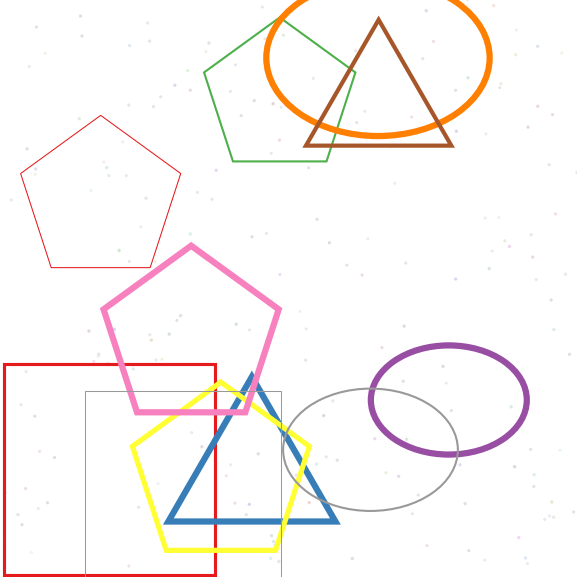[{"shape": "pentagon", "thickness": 0.5, "radius": 0.73, "center": [0.174, 0.654]}, {"shape": "square", "thickness": 1.5, "radius": 0.91, "center": [0.189, 0.186]}, {"shape": "triangle", "thickness": 3, "radius": 0.84, "center": [0.436, 0.18]}, {"shape": "pentagon", "thickness": 1, "radius": 0.69, "center": [0.484, 0.831]}, {"shape": "oval", "thickness": 3, "radius": 0.68, "center": [0.777, 0.307]}, {"shape": "oval", "thickness": 3, "radius": 0.97, "center": [0.654, 0.899]}, {"shape": "pentagon", "thickness": 2.5, "radius": 0.81, "center": [0.383, 0.176]}, {"shape": "triangle", "thickness": 2, "radius": 0.73, "center": [0.656, 0.82]}, {"shape": "pentagon", "thickness": 3, "radius": 0.8, "center": [0.331, 0.414]}, {"shape": "oval", "thickness": 1, "radius": 0.76, "center": [0.642, 0.22]}, {"shape": "square", "thickness": 0.5, "radius": 0.84, "center": [0.317, 0.153]}]